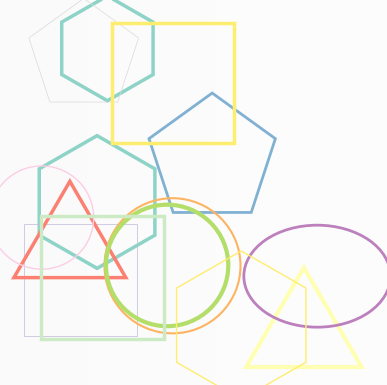[{"shape": "hexagon", "thickness": 2.5, "radius": 0.86, "center": [0.25, 0.475]}, {"shape": "hexagon", "thickness": 2.5, "radius": 0.68, "center": [0.277, 0.874]}, {"shape": "triangle", "thickness": 3, "radius": 0.86, "center": [0.784, 0.133]}, {"shape": "square", "thickness": 0.5, "radius": 0.73, "center": [0.208, 0.273]}, {"shape": "triangle", "thickness": 2.5, "radius": 0.83, "center": [0.18, 0.362]}, {"shape": "pentagon", "thickness": 2, "radius": 0.86, "center": [0.548, 0.587]}, {"shape": "circle", "thickness": 1.5, "radius": 0.88, "center": [0.445, 0.31]}, {"shape": "circle", "thickness": 3, "radius": 0.79, "center": [0.431, 0.311]}, {"shape": "circle", "thickness": 1, "radius": 0.67, "center": [0.108, 0.435]}, {"shape": "pentagon", "thickness": 0.5, "radius": 0.74, "center": [0.216, 0.855]}, {"shape": "oval", "thickness": 2, "radius": 0.95, "center": [0.818, 0.283]}, {"shape": "square", "thickness": 2.5, "radius": 0.79, "center": [0.264, 0.28]}, {"shape": "square", "thickness": 2.5, "radius": 0.78, "center": [0.447, 0.784]}, {"shape": "hexagon", "thickness": 1, "radius": 0.96, "center": [0.623, 0.155]}]